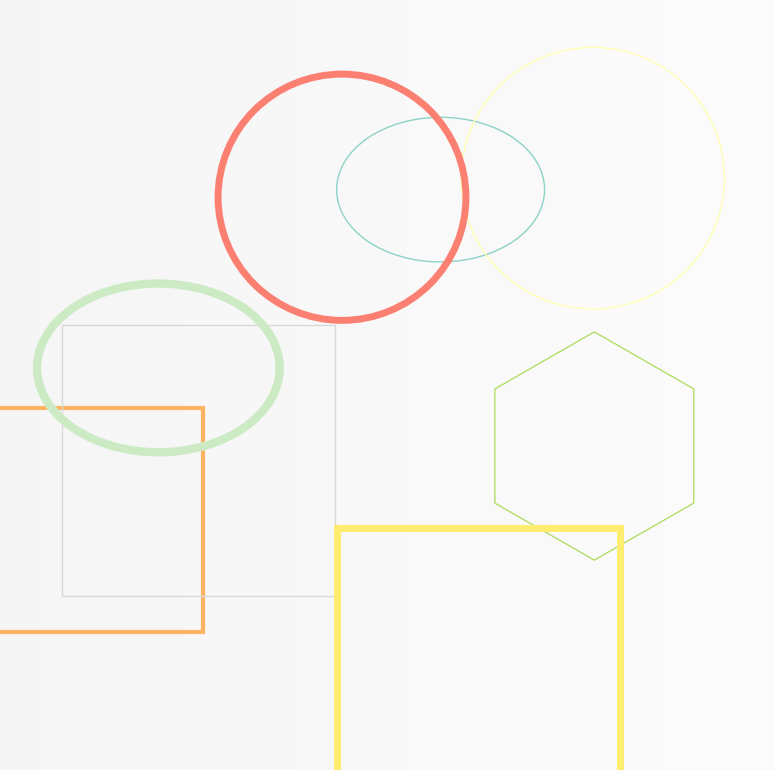[{"shape": "oval", "thickness": 0.5, "radius": 0.67, "center": [0.569, 0.754]}, {"shape": "circle", "thickness": 0.5, "radius": 0.85, "center": [0.765, 0.769]}, {"shape": "circle", "thickness": 2.5, "radius": 0.8, "center": [0.441, 0.744]}, {"shape": "square", "thickness": 1.5, "radius": 0.73, "center": [0.117, 0.325]}, {"shape": "hexagon", "thickness": 0.5, "radius": 0.74, "center": [0.767, 0.421]}, {"shape": "square", "thickness": 0.5, "radius": 0.88, "center": [0.256, 0.402]}, {"shape": "oval", "thickness": 3, "radius": 0.78, "center": [0.204, 0.522]}, {"shape": "square", "thickness": 2.5, "radius": 0.91, "center": [0.618, 0.132]}]